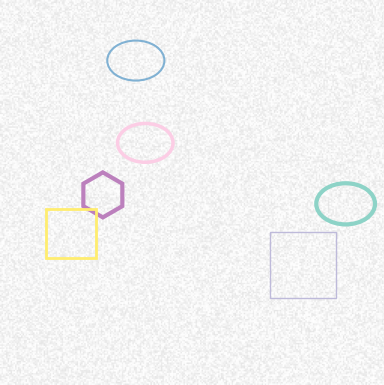[{"shape": "oval", "thickness": 3, "radius": 0.38, "center": [0.898, 0.471]}, {"shape": "square", "thickness": 1, "radius": 0.43, "center": [0.787, 0.312]}, {"shape": "oval", "thickness": 1.5, "radius": 0.37, "center": [0.353, 0.843]}, {"shape": "oval", "thickness": 2.5, "radius": 0.36, "center": [0.377, 0.629]}, {"shape": "hexagon", "thickness": 3, "radius": 0.29, "center": [0.267, 0.494]}, {"shape": "square", "thickness": 2, "radius": 0.32, "center": [0.185, 0.393]}]